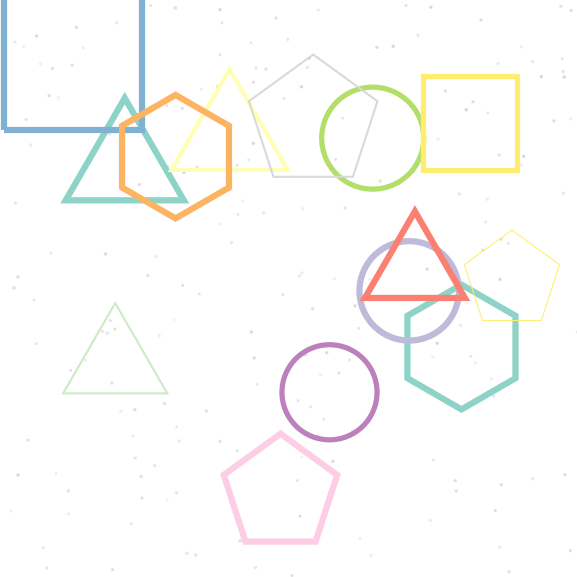[{"shape": "hexagon", "thickness": 3, "radius": 0.54, "center": [0.799, 0.398]}, {"shape": "triangle", "thickness": 3, "radius": 0.59, "center": [0.216, 0.711]}, {"shape": "triangle", "thickness": 2, "radius": 0.58, "center": [0.398, 0.763]}, {"shape": "circle", "thickness": 3, "radius": 0.43, "center": [0.709, 0.496]}, {"shape": "triangle", "thickness": 3, "radius": 0.5, "center": [0.718, 0.533]}, {"shape": "square", "thickness": 3, "radius": 0.6, "center": [0.126, 0.894]}, {"shape": "hexagon", "thickness": 3, "radius": 0.53, "center": [0.304, 0.728]}, {"shape": "circle", "thickness": 2.5, "radius": 0.44, "center": [0.645, 0.76]}, {"shape": "pentagon", "thickness": 3, "radius": 0.52, "center": [0.486, 0.145]}, {"shape": "pentagon", "thickness": 1, "radius": 0.59, "center": [0.542, 0.788]}, {"shape": "circle", "thickness": 2.5, "radius": 0.41, "center": [0.571, 0.32]}, {"shape": "triangle", "thickness": 1, "radius": 0.52, "center": [0.199, 0.37]}, {"shape": "square", "thickness": 2.5, "radius": 0.41, "center": [0.814, 0.786]}, {"shape": "pentagon", "thickness": 0.5, "radius": 0.43, "center": [0.886, 0.514]}]